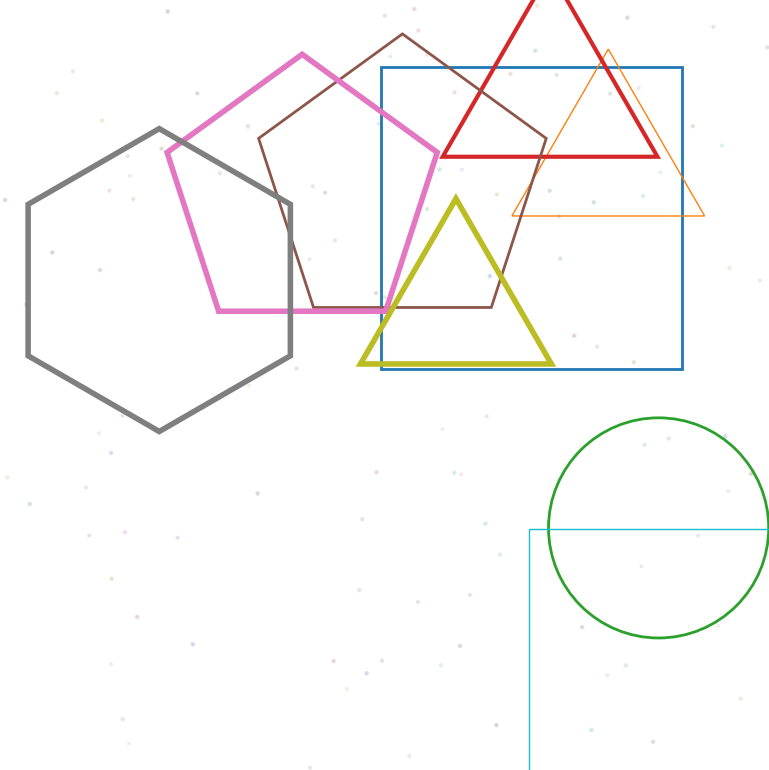[{"shape": "square", "thickness": 1, "radius": 0.98, "center": [0.691, 0.717]}, {"shape": "triangle", "thickness": 0.5, "radius": 0.72, "center": [0.79, 0.792]}, {"shape": "circle", "thickness": 1, "radius": 0.71, "center": [0.855, 0.314]}, {"shape": "triangle", "thickness": 1.5, "radius": 0.81, "center": [0.714, 0.877]}, {"shape": "pentagon", "thickness": 1, "radius": 0.98, "center": [0.523, 0.76]}, {"shape": "pentagon", "thickness": 2, "radius": 0.92, "center": [0.392, 0.745]}, {"shape": "hexagon", "thickness": 2, "radius": 0.98, "center": [0.207, 0.636]}, {"shape": "triangle", "thickness": 2, "radius": 0.72, "center": [0.592, 0.599]}, {"shape": "square", "thickness": 0.5, "radius": 0.89, "center": [0.866, 0.135]}]